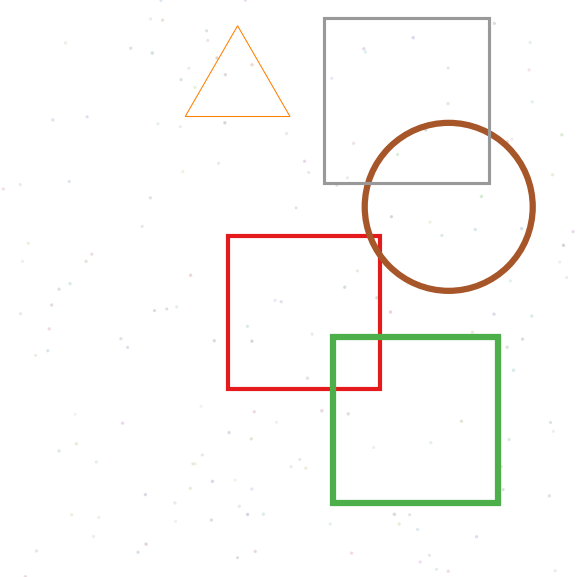[{"shape": "square", "thickness": 2, "radius": 0.66, "center": [0.526, 0.459]}, {"shape": "square", "thickness": 3, "radius": 0.72, "center": [0.719, 0.272]}, {"shape": "triangle", "thickness": 0.5, "radius": 0.52, "center": [0.411, 0.85]}, {"shape": "circle", "thickness": 3, "radius": 0.73, "center": [0.777, 0.641]}, {"shape": "square", "thickness": 1.5, "radius": 0.71, "center": [0.704, 0.825]}]